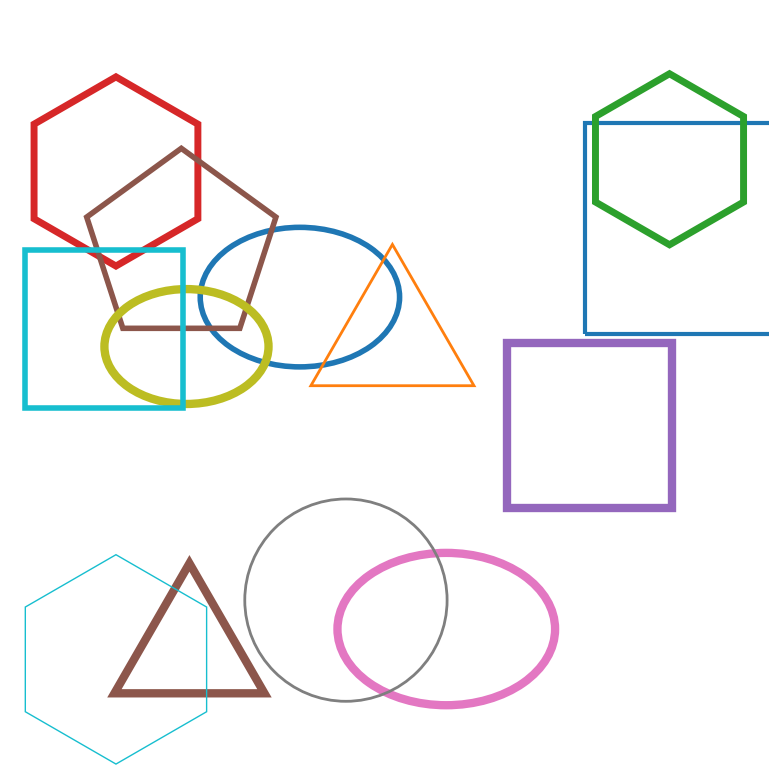[{"shape": "square", "thickness": 1.5, "radius": 0.69, "center": [0.897, 0.703]}, {"shape": "oval", "thickness": 2, "radius": 0.65, "center": [0.389, 0.614]}, {"shape": "triangle", "thickness": 1, "radius": 0.61, "center": [0.51, 0.56]}, {"shape": "hexagon", "thickness": 2.5, "radius": 0.56, "center": [0.869, 0.793]}, {"shape": "hexagon", "thickness": 2.5, "radius": 0.61, "center": [0.151, 0.777]}, {"shape": "square", "thickness": 3, "radius": 0.53, "center": [0.766, 0.448]}, {"shape": "triangle", "thickness": 3, "radius": 0.56, "center": [0.246, 0.156]}, {"shape": "pentagon", "thickness": 2, "radius": 0.65, "center": [0.235, 0.678]}, {"shape": "oval", "thickness": 3, "radius": 0.71, "center": [0.58, 0.183]}, {"shape": "circle", "thickness": 1, "radius": 0.66, "center": [0.449, 0.221]}, {"shape": "oval", "thickness": 3, "radius": 0.53, "center": [0.242, 0.55]}, {"shape": "hexagon", "thickness": 0.5, "radius": 0.68, "center": [0.151, 0.144]}, {"shape": "square", "thickness": 2, "radius": 0.51, "center": [0.135, 0.572]}]